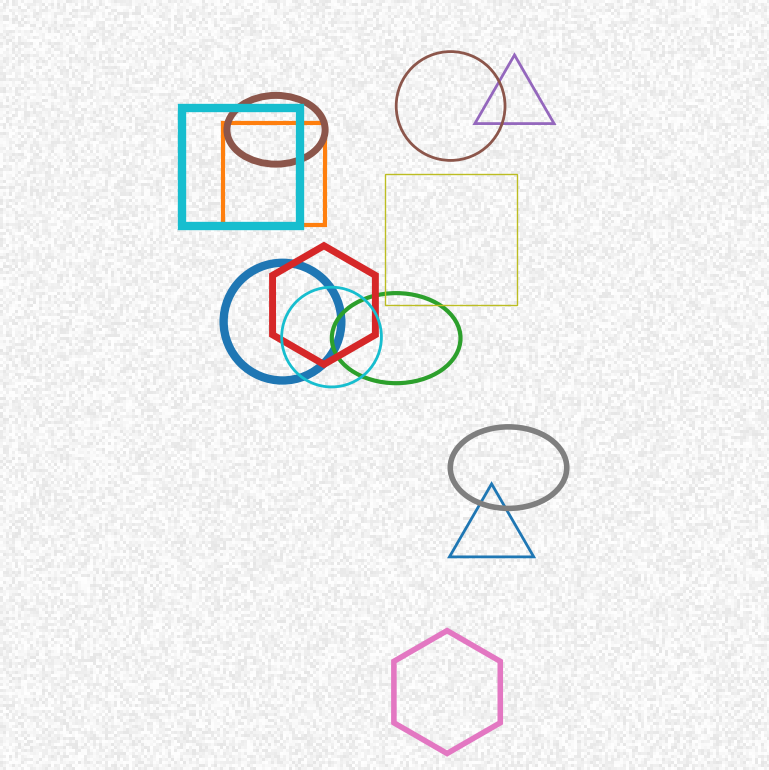[{"shape": "circle", "thickness": 3, "radius": 0.38, "center": [0.367, 0.582]}, {"shape": "triangle", "thickness": 1, "radius": 0.32, "center": [0.638, 0.308]}, {"shape": "square", "thickness": 1.5, "radius": 0.33, "center": [0.356, 0.774]}, {"shape": "oval", "thickness": 1.5, "radius": 0.42, "center": [0.514, 0.561]}, {"shape": "hexagon", "thickness": 2.5, "radius": 0.39, "center": [0.421, 0.604]}, {"shape": "triangle", "thickness": 1, "radius": 0.3, "center": [0.668, 0.869]}, {"shape": "oval", "thickness": 2.5, "radius": 0.32, "center": [0.358, 0.831]}, {"shape": "circle", "thickness": 1, "radius": 0.35, "center": [0.585, 0.862]}, {"shape": "hexagon", "thickness": 2, "radius": 0.4, "center": [0.581, 0.101]}, {"shape": "oval", "thickness": 2, "radius": 0.38, "center": [0.66, 0.393]}, {"shape": "square", "thickness": 0.5, "radius": 0.43, "center": [0.586, 0.689]}, {"shape": "square", "thickness": 3, "radius": 0.38, "center": [0.313, 0.783]}, {"shape": "circle", "thickness": 1, "radius": 0.32, "center": [0.431, 0.562]}]